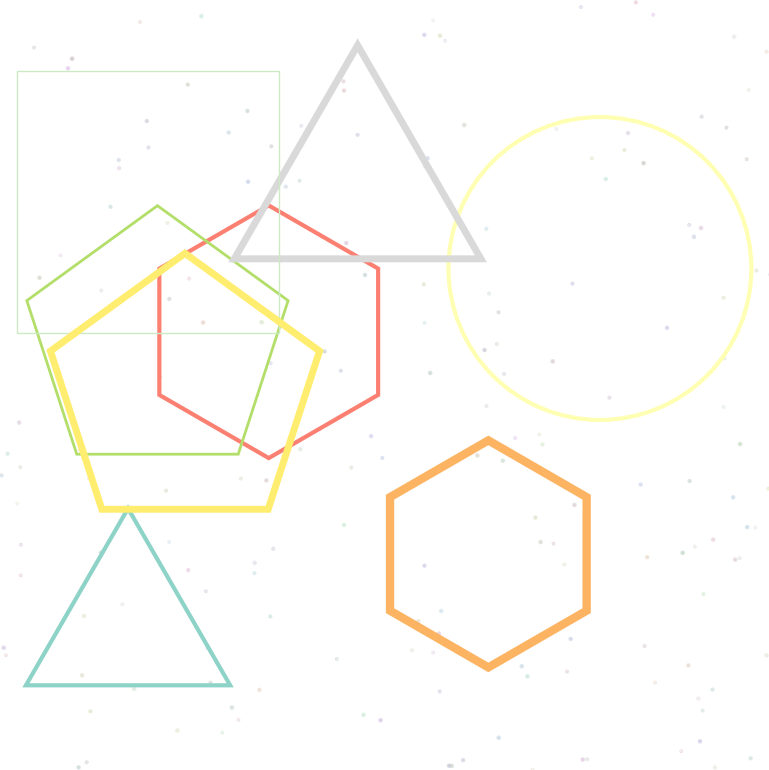[{"shape": "triangle", "thickness": 1.5, "radius": 0.77, "center": [0.166, 0.187]}, {"shape": "circle", "thickness": 1.5, "radius": 0.98, "center": [0.779, 0.651]}, {"shape": "hexagon", "thickness": 1.5, "radius": 0.82, "center": [0.349, 0.569]}, {"shape": "hexagon", "thickness": 3, "radius": 0.74, "center": [0.634, 0.281]}, {"shape": "pentagon", "thickness": 1, "radius": 0.89, "center": [0.205, 0.554]}, {"shape": "triangle", "thickness": 2.5, "radius": 0.92, "center": [0.464, 0.756]}, {"shape": "square", "thickness": 0.5, "radius": 0.85, "center": [0.192, 0.738]}, {"shape": "pentagon", "thickness": 2.5, "radius": 0.92, "center": [0.24, 0.487]}]